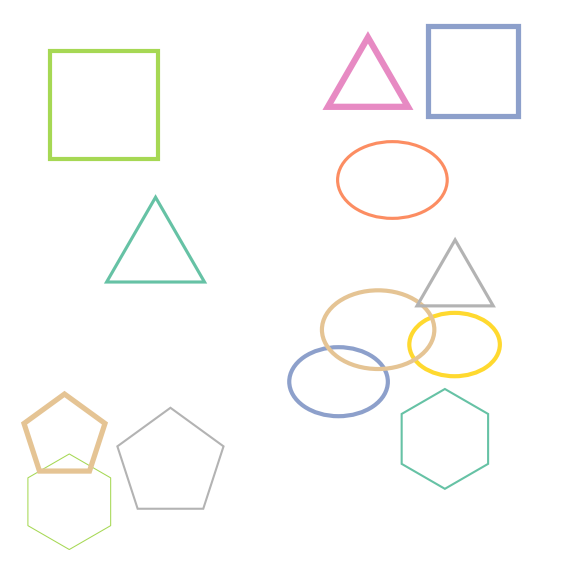[{"shape": "triangle", "thickness": 1.5, "radius": 0.49, "center": [0.269, 0.56]}, {"shape": "hexagon", "thickness": 1, "radius": 0.43, "center": [0.77, 0.239]}, {"shape": "oval", "thickness": 1.5, "radius": 0.47, "center": [0.679, 0.687]}, {"shape": "square", "thickness": 2.5, "radius": 0.39, "center": [0.819, 0.877]}, {"shape": "oval", "thickness": 2, "radius": 0.43, "center": [0.586, 0.338]}, {"shape": "triangle", "thickness": 3, "radius": 0.4, "center": [0.637, 0.854]}, {"shape": "square", "thickness": 2, "radius": 0.47, "center": [0.18, 0.818]}, {"shape": "hexagon", "thickness": 0.5, "radius": 0.41, "center": [0.12, 0.13]}, {"shape": "oval", "thickness": 2, "radius": 0.39, "center": [0.787, 0.403]}, {"shape": "pentagon", "thickness": 2.5, "radius": 0.37, "center": [0.112, 0.243]}, {"shape": "oval", "thickness": 2, "radius": 0.49, "center": [0.655, 0.428]}, {"shape": "pentagon", "thickness": 1, "radius": 0.48, "center": [0.295, 0.196]}, {"shape": "triangle", "thickness": 1.5, "radius": 0.38, "center": [0.788, 0.508]}]